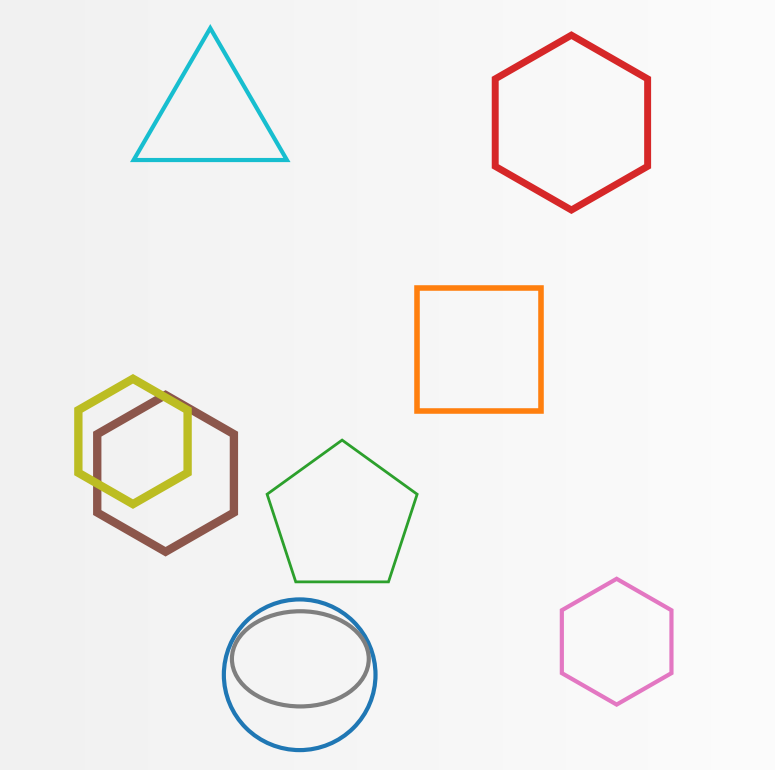[{"shape": "circle", "thickness": 1.5, "radius": 0.49, "center": [0.387, 0.124]}, {"shape": "square", "thickness": 2, "radius": 0.4, "center": [0.618, 0.546]}, {"shape": "pentagon", "thickness": 1, "radius": 0.51, "center": [0.441, 0.327]}, {"shape": "hexagon", "thickness": 2.5, "radius": 0.57, "center": [0.737, 0.841]}, {"shape": "hexagon", "thickness": 3, "radius": 0.51, "center": [0.214, 0.385]}, {"shape": "hexagon", "thickness": 1.5, "radius": 0.41, "center": [0.796, 0.167]}, {"shape": "oval", "thickness": 1.5, "radius": 0.44, "center": [0.388, 0.144]}, {"shape": "hexagon", "thickness": 3, "radius": 0.41, "center": [0.172, 0.427]}, {"shape": "triangle", "thickness": 1.5, "radius": 0.57, "center": [0.271, 0.849]}]